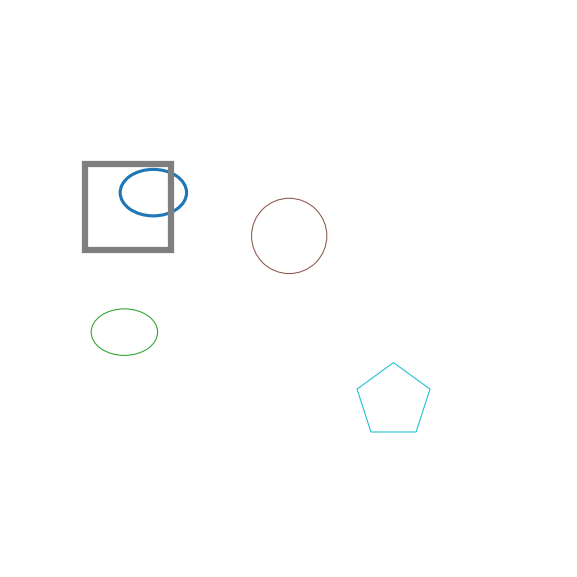[{"shape": "oval", "thickness": 1.5, "radius": 0.29, "center": [0.266, 0.666]}, {"shape": "oval", "thickness": 0.5, "radius": 0.29, "center": [0.215, 0.424]}, {"shape": "circle", "thickness": 0.5, "radius": 0.33, "center": [0.501, 0.591]}, {"shape": "square", "thickness": 3, "radius": 0.37, "center": [0.221, 0.64]}, {"shape": "pentagon", "thickness": 0.5, "radius": 0.33, "center": [0.681, 0.305]}]